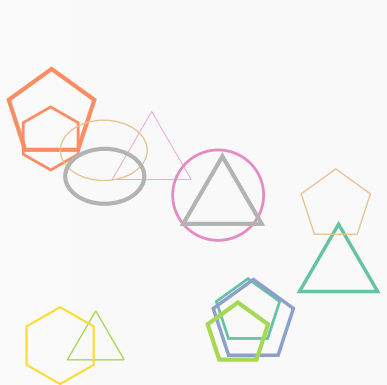[{"shape": "pentagon", "thickness": 2, "radius": 0.43, "center": [0.64, 0.19]}, {"shape": "triangle", "thickness": 2.5, "radius": 0.58, "center": [0.874, 0.301]}, {"shape": "hexagon", "thickness": 2, "radius": 0.41, "center": [0.131, 0.64]}, {"shape": "pentagon", "thickness": 3, "radius": 0.58, "center": [0.133, 0.705]}, {"shape": "pentagon", "thickness": 2.5, "radius": 0.54, "center": [0.654, 0.165]}, {"shape": "triangle", "thickness": 0.5, "radius": 0.59, "center": [0.392, 0.593]}, {"shape": "circle", "thickness": 2, "radius": 0.59, "center": [0.563, 0.493]}, {"shape": "triangle", "thickness": 1, "radius": 0.42, "center": [0.247, 0.108]}, {"shape": "pentagon", "thickness": 3, "radius": 0.41, "center": [0.614, 0.132]}, {"shape": "hexagon", "thickness": 1.5, "radius": 0.5, "center": [0.155, 0.102]}, {"shape": "pentagon", "thickness": 1, "radius": 0.47, "center": [0.867, 0.467]}, {"shape": "oval", "thickness": 1, "radius": 0.56, "center": [0.268, 0.609]}, {"shape": "oval", "thickness": 3, "radius": 0.51, "center": [0.27, 0.542]}, {"shape": "triangle", "thickness": 3, "radius": 0.58, "center": [0.574, 0.477]}]